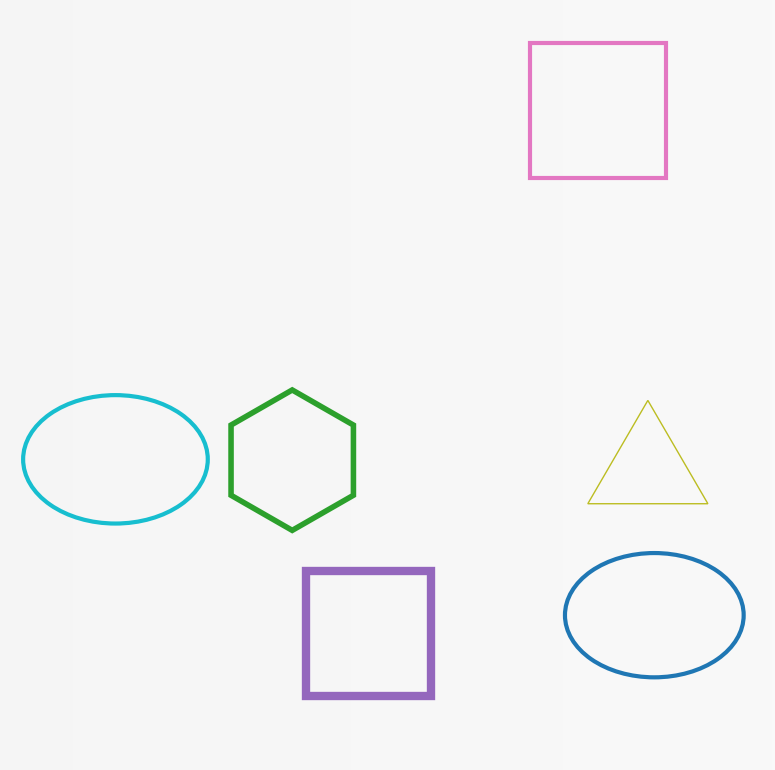[{"shape": "oval", "thickness": 1.5, "radius": 0.58, "center": [0.844, 0.201]}, {"shape": "hexagon", "thickness": 2, "radius": 0.46, "center": [0.377, 0.402]}, {"shape": "square", "thickness": 3, "radius": 0.4, "center": [0.475, 0.177]}, {"shape": "square", "thickness": 1.5, "radius": 0.44, "center": [0.771, 0.856]}, {"shape": "triangle", "thickness": 0.5, "radius": 0.45, "center": [0.836, 0.391]}, {"shape": "oval", "thickness": 1.5, "radius": 0.6, "center": [0.149, 0.403]}]